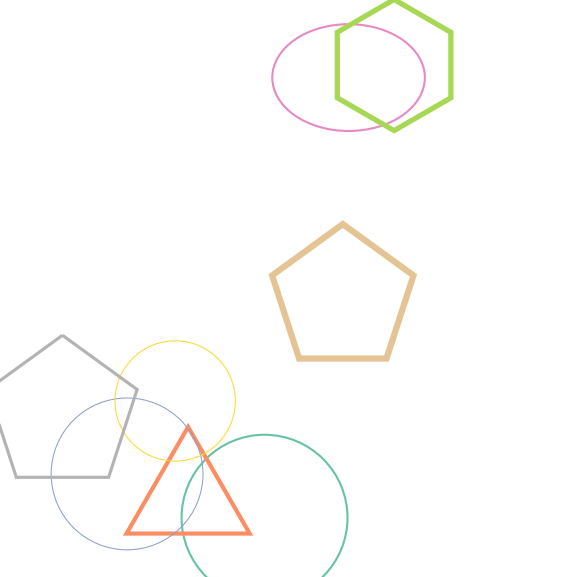[{"shape": "circle", "thickness": 1, "radius": 0.72, "center": [0.458, 0.103]}, {"shape": "triangle", "thickness": 2, "radius": 0.62, "center": [0.326, 0.137]}, {"shape": "circle", "thickness": 0.5, "radius": 0.66, "center": [0.22, 0.179]}, {"shape": "oval", "thickness": 1, "radius": 0.66, "center": [0.604, 0.865]}, {"shape": "hexagon", "thickness": 2.5, "radius": 0.57, "center": [0.682, 0.887]}, {"shape": "circle", "thickness": 0.5, "radius": 0.52, "center": [0.303, 0.305]}, {"shape": "pentagon", "thickness": 3, "radius": 0.64, "center": [0.594, 0.482]}, {"shape": "pentagon", "thickness": 1.5, "radius": 0.68, "center": [0.108, 0.283]}]